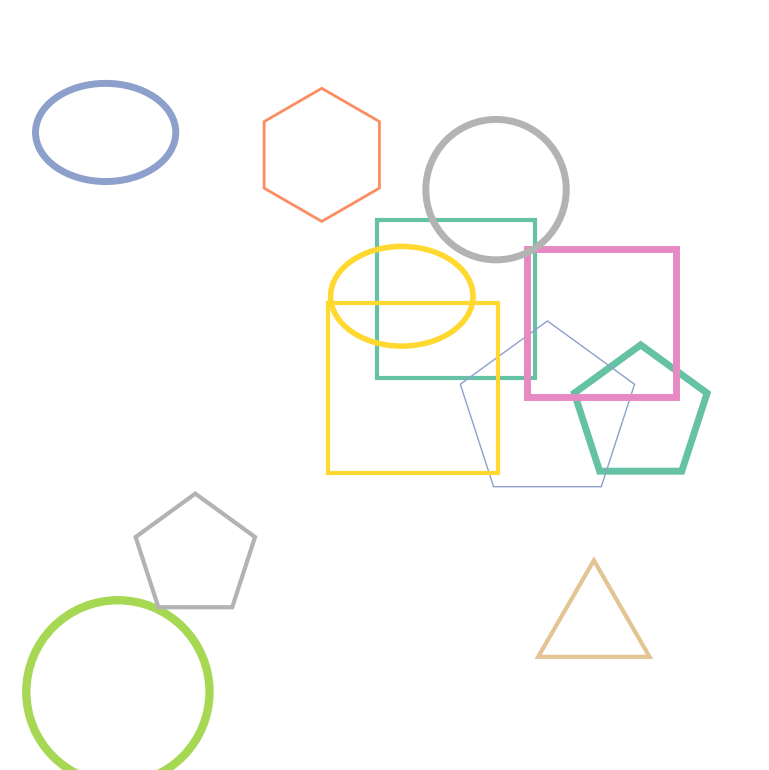[{"shape": "pentagon", "thickness": 2.5, "radius": 0.45, "center": [0.832, 0.461]}, {"shape": "square", "thickness": 1.5, "radius": 0.51, "center": [0.592, 0.612]}, {"shape": "hexagon", "thickness": 1, "radius": 0.43, "center": [0.418, 0.799]}, {"shape": "oval", "thickness": 2.5, "radius": 0.46, "center": [0.137, 0.828]}, {"shape": "pentagon", "thickness": 0.5, "radius": 0.59, "center": [0.711, 0.464]}, {"shape": "square", "thickness": 2.5, "radius": 0.48, "center": [0.781, 0.58]}, {"shape": "circle", "thickness": 3, "radius": 0.59, "center": [0.153, 0.102]}, {"shape": "oval", "thickness": 2, "radius": 0.46, "center": [0.522, 0.615]}, {"shape": "square", "thickness": 1.5, "radius": 0.55, "center": [0.537, 0.496]}, {"shape": "triangle", "thickness": 1.5, "radius": 0.42, "center": [0.771, 0.189]}, {"shape": "pentagon", "thickness": 1.5, "radius": 0.41, "center": [0.254, 0.277]}, {"shape": "circle", "thickness": 2.5, "radius": 0.46, "center": [0.644, 0.754]}]